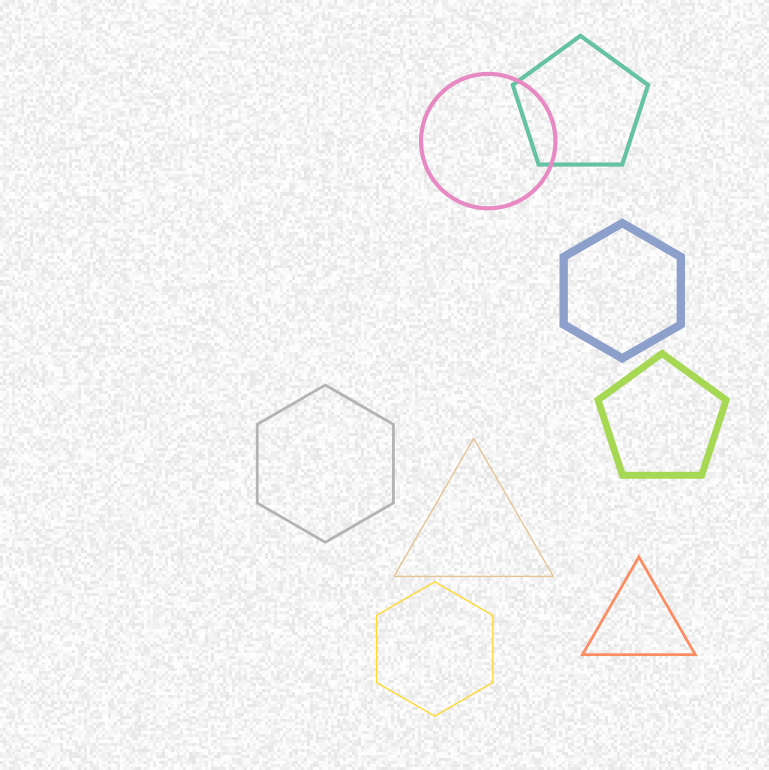[{"shape": "pentagon", "thickness": 1.5, "radius": 0.46, "center": [0.754, 0.861]}, {"shape": "triangle", "thickness": 1, "radius": 0.42, "center": [0.83, 0.192]}, {"shape": "hexagon", "thickness": 3, "radius": 0.44, "center": [0.808, 0.622]}, {"shape": "circle", "thickness": 1.5, "radius": 0.44, "center": [0.634, 0.817]}, {"shape": "pentagon", "thickness": 2.5, "radius": 0.44, "center": [0.86, 0.453]}, {"shape": "hexagon", "thickness": 0.5, "radius": 0.44, "center": [0.565, 0.157]}, {"shape": "triangle", "thickness": 0.5, "radius": 0.6, "center": [0.615, 0.311]}, {"shape": "hexagon", "thickness": 1, "radius": 0.51, "center": [0.423, 0.398]}]